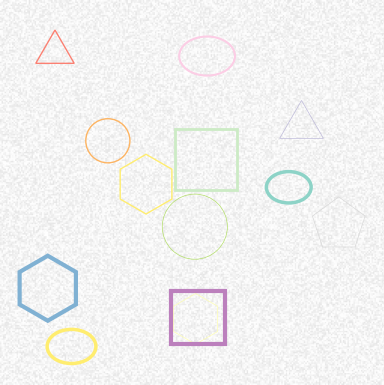[{"shape": "oval", "thickness": 2.5, "radius": 0.29, "center": [0.75, 0.514]}, {"shape": "hexagon", "thickness": 0.5, "radius": 0.33, "center": [0.508, 0.172]}, {"shape": "triangle", "thickness": 0.5, "radius": 0.33, "center": [0.783, 0.673]}, {"shape": "triangle", "thickness": 1, "radius": 0.29, "center": [0.143, 0.864]}, {"shape": "hexagon", "thickness": 3, "radius": 0.42, "center": [0.124, 0.251]}, {"shape": "circle", "thickness": 1, "radius": 0.29, "center": [0.28, 0.634]}, {"shape": "circle", "thickness": 0.5, "radius": 0.42, "center": [0.506, 0.411]}, {"shape": "oval", "thickness": 1.5, "radius": 0.36, "center": [0.538, 0.854]}, {"shape": "pentagon", "thickness": 0.5, "radius": 0.36, "center": [0.88, 0.417]}, {"shape": "square", "thickness": 3, "radius": 0.34, "center": [0.514, 0.176]}, {"shape": "square", "thickness": 2, "radius": 0.4, "center": [0.535, 0.586]}, {"shape": "oval", "thickness": 2.5, "radius": 0.32, "center": [0.186, 0.1]}, {"shape": "hexagon", "thickness": 1, "radius": 0.39, "center": [0.379, 0.522]}]